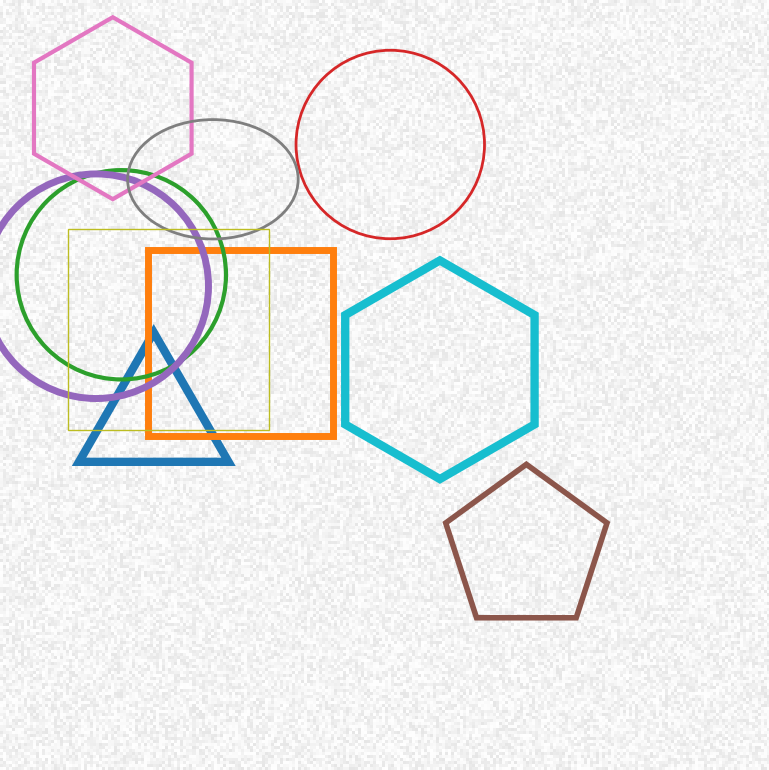[{"shape": "triangle", "thickness": 3, "radius": 0.56, "center": [0.2, 0.456]}, {"shape": "square", "thickness": 2.5, "radius": 0.6, "center": [0.312, 0.555]}, {"shape": "circle", "thickness": 1.5, "radius": 0.68, "center": [0.158, 0.643]}, {"shape": "circle", "thickness": 1, "radius": 0.61, "center": [0.507, 0.812]}, {"shape": "circle", "thickness": 2.5, "radius": 0.73, "center": [0.125, 0.628]}, {"shape": "pentagon", "thickness": 2, "radius": 0.55, "center": [0.684, 0.287]}, {"shape": "hexagon", "thickness": 1.5, "radius": 0.59, "center": [0.146, 0.859]}, {"shape": "oval", "thickness": 1, "radius": 0.55, "center": [0.276, 0.767]}, {"shape": "square", "thickness": 0.5, "radius": 0.65, "center": [0.219, 0.572]}, {"shape": "hexagon", "thickness": 3, "radius": 0.71, "center": [0.571, 0.52]}]